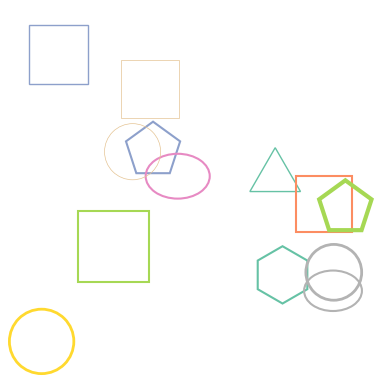[{"shape": "hexagon", "thickness": 1.5, "radius": 0.37, "center": [0.734, 0.286]}, {"shape": "triangle", "thickness": 1, "radius": 0.38, "center": [0.715, 0.54]}, {"shape": "square", "thickness": 1.5, "radius": 0.36, "center": [0.841, 0.469]}, {"shape": "square", "thickness": 1, "radius": 0.38, "center": [0.153, 0.858]}, {"shape": "pentagon", "thickness": 1.5, "radius": 0.37, "center": [0.398, 0.61]}, {"shape": "oval", "thickness": 1.5, "radius": 0.42, "center": [0.462, 0.542]}, {"shape": "pentagon", "thickness": 3, "radius": 0.36, "center": [0.897, 0.46]}, {"shape": "square", "thickness": 1.5, "radius": 0.46, "center": [0.295, 0.359]}, {"shape": "circle", "thickness": 2, "radius": 0.42, "center": [0.108, 0.113]}, {"shape": "circle", "thickness": 0.5, "radius": 0.36, "center": [0.344, 0.606]}, {"shape": "square", "thickness": 0.5, "radius": 0.38, "center": [0.389, 0.769]}, {"shape": "oval", "thickness": 1.5, "radius": 0.38, "center": [0.865, 0.245]}, {"shape": "circle", "thickness": 2, "radius": 0.36, "center": [0.867, 0.293]}]